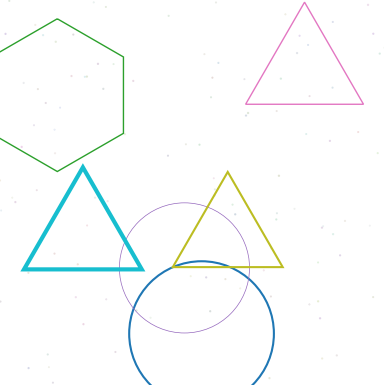[{"shape": "circle", "thickness": 1.5, "radius": 0.94, "center": [0.523, 0.133]}, {"shape": "hexagon", "thickness": 1, "radius": 0.99, "center": [0.149, 0.753]}, {"shape": "circle", "thickness": 0.5, "radius": 0.85, "center": [0.479, 0.304]}, {"shape": "triangle", "thickness": 1, "radius": 0.88, "center": [0.791, 0.818]}, {"shape": "triangle", "thickness": 1.5, "radius": 0.82, "center": [0.592, 0.389]}, {"shape": "triangle", "thickness": 3, "radius": 0.88, "center": [0.215, 0.389]}]